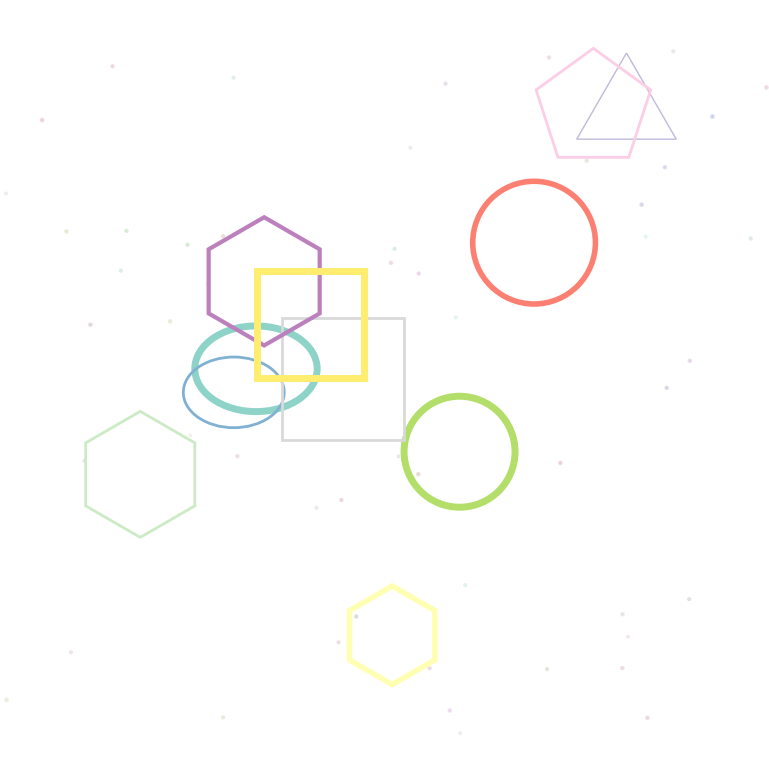[{"shape": "oval", "thickness": 2.5, "radius": 0.4, "center": [0.332, 0.521]}, {"shape": "hexagon", "thickness": 2, "radius": 0.32, "center": [0.509, 0.175]}, {"shape": "triangle", "thickness": 0.5, "radius": 0.37, "center": [0.814, 0.857]}, {"shape": "circle", "thickness": 2, "radius": 0.4, "center": [0.694, 0.685]}, {"shape": "oval", "thickness": 1, "radius": 0.33, "center": [0.304, 0.49]}, {"shape": "circle", "thickness": 2.5, "radius": 0.36, "center": [0.597, 0.413]}, {"shape": "pentagon", "thickness": 1, "radius": 0.39, "center": [0.771, 0.859]}, {"shape": "square", "thickness": 1, "radius": 0.4, "center": [0.445, 0.507]}, {"shape": "hexagon", "thickness": 1.5, "radius": 0.42, "center": [0.343, 0.635]}, {"shape": "hexagon", "thickness": 1, "radius": 0.41, "center": [0.182, 0.384]}, {"shape": "square", "thickness": 2.5, "radius": 0.35, "center": [0.403, 0.579]}]